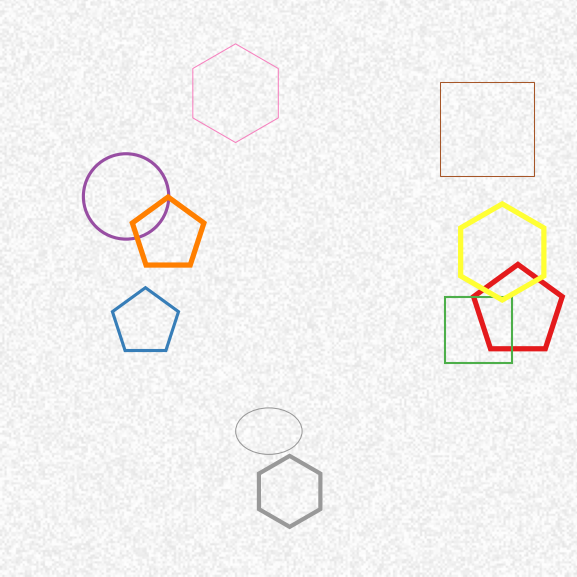[{"shape": "pentagon", "thickness": 2.5, "radius": 0.4, "center": [0.897, 0.461]}, {"shape": "pentagon", "thickness": 1.5, "radius": 0.3, "center": [0.252, 0.441]}, {"shape": "square", "thickness": 1, "radius": 0.29, "center": [0.828, 0.428]}, {"shape": "circle", "thickness": 1.5, "radius": 0.37, "center": [0.218, 0.659]}, {"shape": "pentagon", "thickness": 2.5, "radius": 0.33, "center": [0.291, 0.593]}, {"shape": "hexagon", "thickness": 2.5, "radius": 0.42, "center": [0.87, 0.563]}, {"shape": "square", "thickness": 0.5, "radius": 0.41, "center": [0.843, 0.776]}, {"shape": "hexagon", "thickness": 0.5, "radius": 0.43, "center": [0.408, 0.838]}, {"shape": "oval", "thickness": 0.5, "radius": 0.29, "center": [0.466, 0.253]}, {"shape": "hexagon", "thickness": 2, "radius": 0.31, "center": [0.502, 0.148]}]